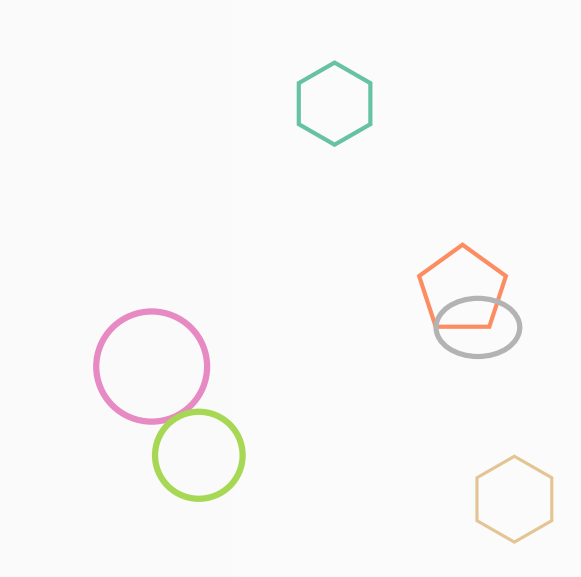[{"shape": "hexagon", "thickness": 2, "radius": 0.36, "center": [0.576, 0.82]}, {"shape": "pentagon", "thickness": 2, "radius": 0.39, "center": [0.796, 0.497]}, {"shape": "circle", "thickness": 3, "radius": 0.48, "center": [0.261, 0.364]}, {"shape": "circle", "thickness": 3, "radius": 0.38, "center": [0.342, 0.211]}, {"shape": "hexagon", "thickness": 1.5, "radius": 0.37, "center": [0.885, 0.135]}, {"shape": "oval", "thickness": 2.5, "radius": 0.36, "center": [0.822, 0.432]}]